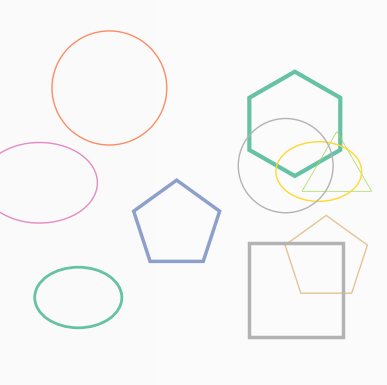[{"shape": "hexagon", "thickness": 3, "radius": 0.68, "center": [0.761, 0.678]}, {"shape": "oval", "thickness": 2, "radius": 0.56, "center": [0.202, 0.227]}, {"shape": "circle", "thickness": 1, "radius": 0.74, "center": [0.282, 0.772]}, {"shape": "pentagon", "thickness": 2.5, "radius": 0.58, "center": [0.456, 0.415]}, {"shape": "oval", "thickness": 1, "radius": 0.75, "center": [0.102, 0.525]}, {"shape": "triangle", "thickness": 0.5, "radius": 0.52, "center": [0.869, 0.555]}, {"shape": "oval", "thickness": 1, "radius": 0.55, "center": [0.823, 0.554]}, {"shape": "pentagon", "thickness": 1, "radius": 0.56, "center": [0.842, 0.329]}, {"shape": "square", "thickness": 2.5, "radius": 0.61, "center": [0.765, 0.247]}, {"shape": "circle", "thickness": 1, "radius": 0.61, "center": [0.737, 0.57]}]